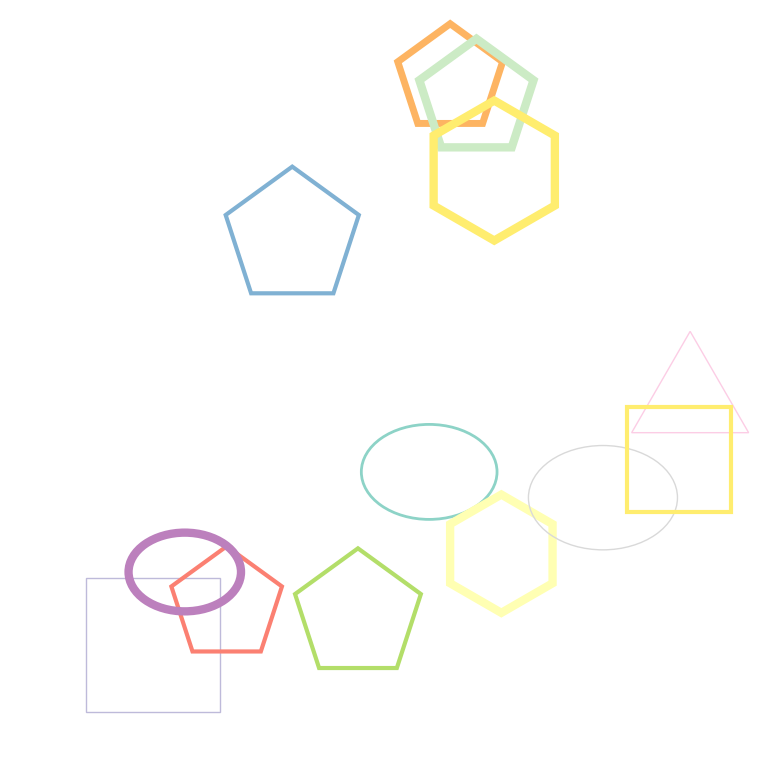[{"shape": "oval", "thickness": 1, "radius": 0.44, "center": [0.557, 0.387]}, {"shape": "hexagon", "thickness": 3, "radius": 0.38, "center": [0.651, 0.281]}, {"shape": "square", "thickness": 0.5, "radius": 0.44, "center": [0.198, 0.162]}, {"shape": "pentagon", "thickness": 1.5, "radius": 0.38, "center": [0.294, 0.215]}, {"shape": "pentagon", "thickness": 1.5, "radius": 0.45, "center": [0.38, 0.693]}, {"shape": "pentagon", "thickness": 2.5, "radius": 0.36, "center": [0.585, 0.898]}, {"shape": "pentagon", "thickness": 1.5, "radius": 0.43, "center": [0.465, 0.202]}, {"shape": "triangle", "thickness": 0.5, "radius": 0.44, "center": [0.896, 0.482]}, {"shape": "oval", "thickness": 0.5, "radius": 0.48, "center": [0.783, 0.354]}, {"shape": "oval", "thickness": 3, "radius": 0.37, "center": [0.24, 0.257]}, {"shape": "pentagon", "thickness": 3, "radius": 0.39, "center": [0.619, 0.872]}, {"shape": "square", "thickness": 1.5, "radius": 0.34, "center": [0.882, 0.403]}, {"shape": "hexagon", "thickness": 3, "radius": 0.45, "center": [0.642, 0.779]}]